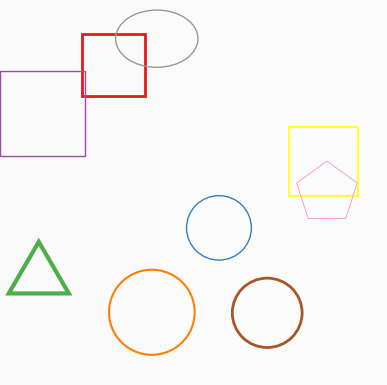[{"shape": "square", "thickness": 2, "radius": 0.4, "center": [0.293, 0.832]}, {"shape": "circle", "thickness": 1, "radius": 0.42, "center": [0.565, 0.408]}, {"shape": "triangle", "thickness": 3, "radius": 0.45, "center": [0.1, 0.283]}, {"shape": "square", "thickness": 1, "radius": 0.55, "center": [0.109, 0.705]}, {"shape": "circle", "thickness": 1.5, "radius": 0.55, "center": [0.392, 0.189]}, {"shape": "square", "thickness": 1.5, "radius": 0.45, "center": [0.834, 0.581]}, {"shape": "circle", "thickness": 2, "radius": 0.45, "center": [0.69, 0.187]}, {"shape": "pentagon", "thickness": 0.5, "radius": 0.41, "center": [0.844, 0.499]}, {"shape": "oval", "thickness": 1, "radius": 0.53, "center": [0.405, 0.899]}]